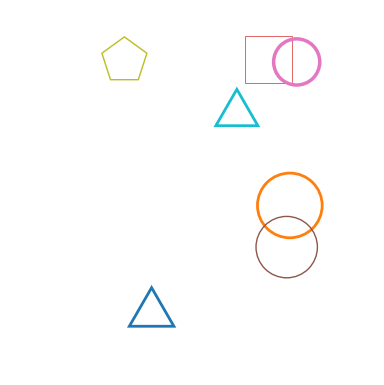[{"shape": "triangle", "thickness": 2, "radius": 0.33, "center": [0.394, 0.186]}, {"shape": "circle", "thickness": 2, "radius": 0.42, "center": [0.753, 0.466]}, {"shape": "square", "thickness": 0.5, "radius": 0.3, "center": [0.697, 0.845]}, {"shape": "circle", "thickness": 1, "radius": 0.4, "center": [0.745, 0.358]}, {"shape": "circle", "thickness": 2.5, "radius": 0.3, "center": [0.771, 0.839]}, {"shape": "pentagon", "thickness": 1, "radius": 0.31, "center": [0.323, 0.843]}, {"shape": "triangle", "thickness": 2, "radius": 0.31, "center": [0.615, 0.705]}]